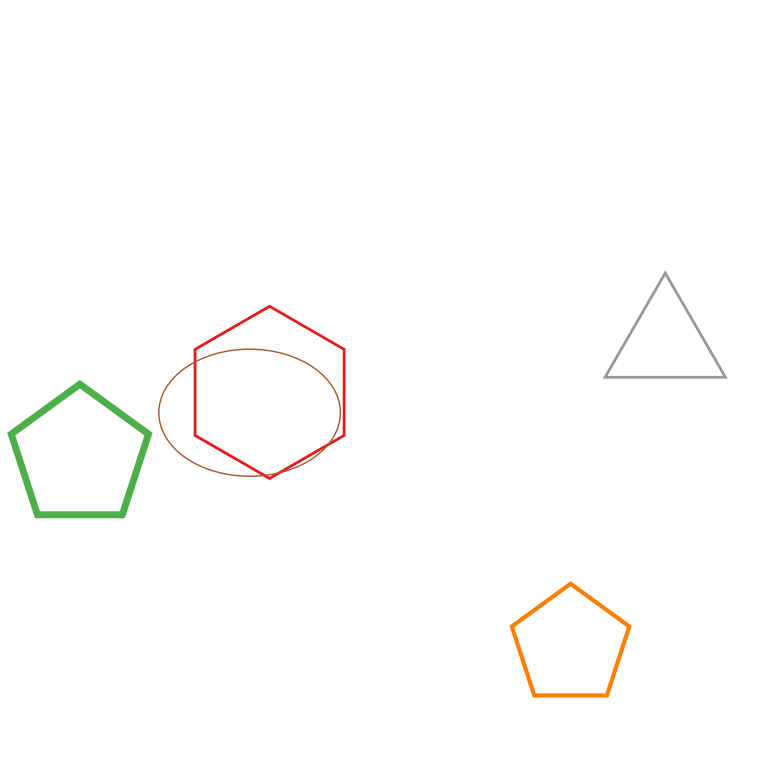[{"shape": "hexagon", "thickness": 1, "radius": 0.56, "center": [0.35, 0.49]}, {"shape": "pentagon", "thickness": 2.5, "radius": 0.47, "center": [0.104, 0.407]}, {"shape": "pentagon", "thickness": 1.5, "radius": 0.4, "center": [0.741, 0.162]}, {"shape": "oval", "thickness": 0.5, "radius": 0.59, "center": [0.324, 0.464]}, {"shape": "triangle", "thickness": 1, "radius": 0.45, "center": [0.864, 0.555]}]